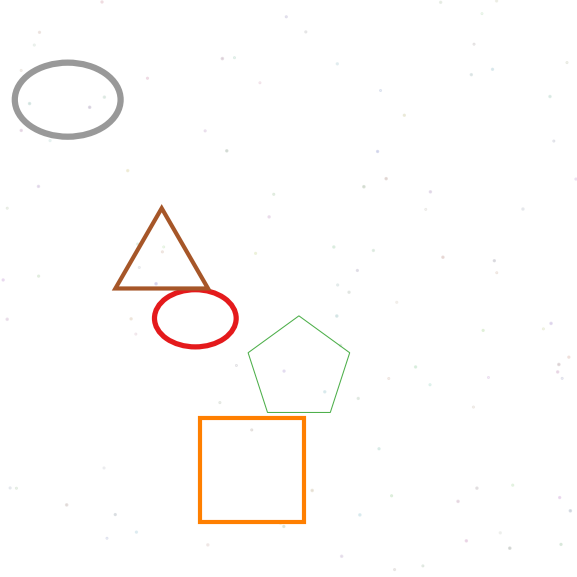[{"shape": "oval", "thickness": 2.5, "radius": 0.35, "center": [0.338, 0.448]}, {"shape": "pentagon", "thickness": 0.5, "radius": 0.46, "center": [0.518, 0.36]}, {"shape": "square", "thickness": 2, "radius": 0.45, "center": [0.436, 0.185]}, {"shape": "triangle", "thickness": 2, "radius": 0.46, "center": [0.28, 0.546]}, {"shape": "oval", "thickness": 3, "radius": 0.46, "center": [0.117, 0.827]}]